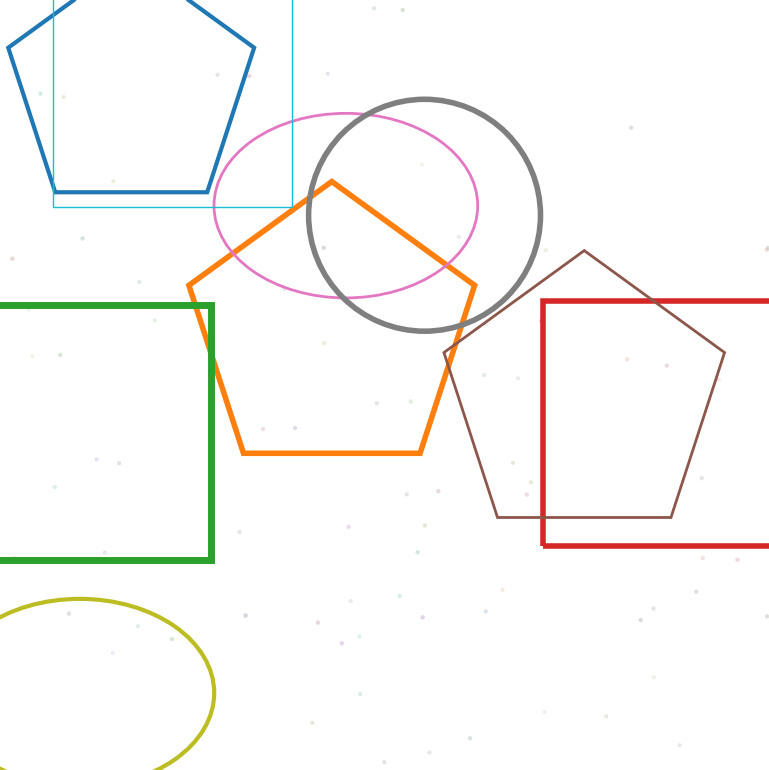[{"shape": "pentagon", "thickness": 1.5, "radius": 0.84, "center": [0.17, 0.886]}, {"shape": "pentagon", "thickness": 2, "radius": 0.98, "center": [0.431, 0.569]}, {"shape": "square", "thickness": 2.5, "radius": 0.83, "center": [0.108, 0.439]}, {"shape": "square", "thickness": 2, "radius": 0.8, "center": [0.864, 0.45]}, {"shape": "pentagon", "thickness": 1, "radius": 0.96, "center": [0.759, 0.483]}, {"shape": "oval", "thickness": 1, "radius": 0.86, "center": [0.449, 0.733]}, {"shape": "circle", "thickness": 2, "radius": 0.75, "center": [0.551, 0.72]}, {"shape": "oval", "thickness": 1.5, "radius": 0.87, "center": [0.104, 0.1]}, {"shape": "square", "thickness": 0.5, "radius": 0.78, "center": [0.224, 0.887]}]